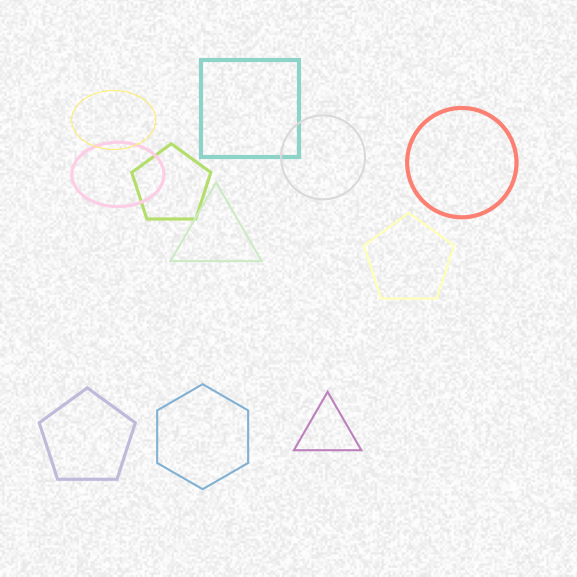[{"shape": "square", "thickness": 2, "radius": 0.42, "center": [0.433, 0.811]}, {"shape": "pentagon", "thickness": 1, "radius": 0.41, "center": [0.708, 0.548]}, {"shape": "pentagon", "thickness": 1.5, "radius": 0.44, "center": [0.151, 0.24]}, {"shape": "circle", "thickness": 2, "radius": 0.47, "center": [0.8, 0.718]}, {"shape": "hexagon", "thickness": 1, "radius": 0.45, "center": [0.351, 0.243]}, {"shape": "pentagon", "thickness": 1.5, "radius": 0.36, "center": [0.297, 0.678]}, {"shape": "oval", "thickness": 1.5, "radius": 0.4, "center": [0.204, 0.697]}, {"shape": "circle", "thickness": 1, "radius": 0.36, "center": [0.559, 0.727]}, {"shape": "triangle", "thickness": 1, "radius": 0.34, "center": [0.567, 0.253]}, {"shape": "triangle", "thickness": 1, "radius": 0.45, "center": [0.374, 0.593]}, {"shape": "oval", "thickness": 0.5, "radius": 0.36, "center": [0.197, 0.791]}]